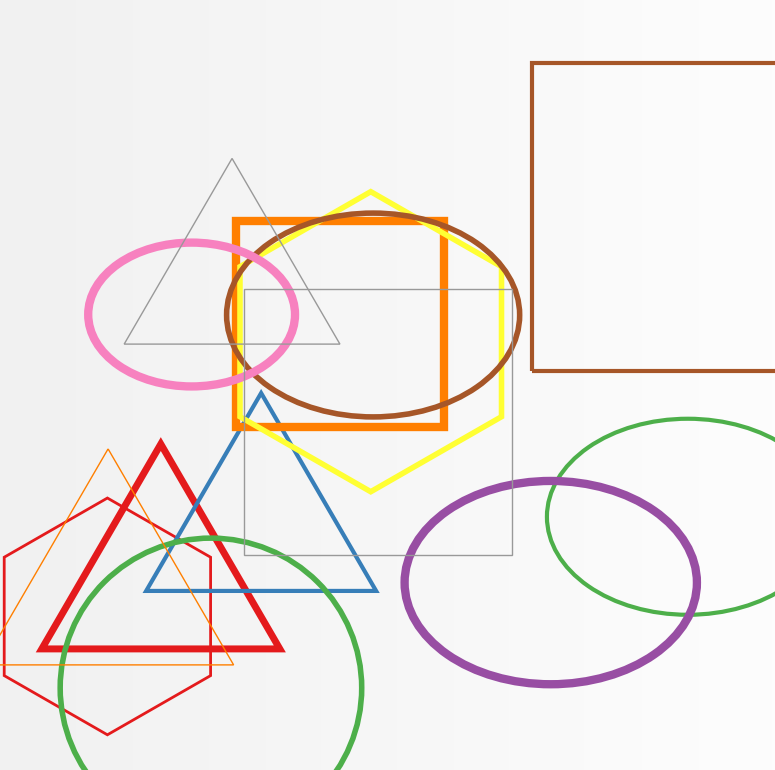[{"shape": "hexagon", "thickness": 1, "radius": 0.77, "center": [0.139, 0.199]}, {"shape": "triangle", "thickness": 2.5, "radius": 0.89, "center": [0.207, 0.246]}, {"shape": "triangle", "thickness": 1.5, "radius": 0.86, "center": [0.337, 0.318]}, {"shape": "circle", "thickness": 2, "radius": 0.97, "center": [0.272, 0.107]}, {"shape": "oval", "thickness": 1.5, "radius": 0.91, "center": [0.888, 0.329]}, {"shape": "oval", "thickness": 3, "radius": 0.94, "center": [0.711, 0.243]}, {"shape": "square", "thickness": 3, "radius": 0.67, "center": [0.438, 0.58]}, {"shape": "triangle", "thickness": 0.5, "radius": 0.94, "center": [0.139, 0.23]}, {"shape": "hexagon", "thickness": 2, "radius": 0.97, "center": [0.478, 0.556]}, {"shape": "square", "thickness": 1.5, "radius": 1.0, "center": [0.886, 0.718]}, {"shape": "oval", "thickness": 2, "radius": 0.95, "center": [0.481, 0.591]}, {"shape": "oval", "thickness": 3, "radius": 0.67, "center": [0.247, 0.592]}, {"shape": "square", "thickness": 0.5, "radius": 0.86, "center": [0.487, 0.452]}, {"shape": "triangle", "thickness": 0.5, "radius": 0.8, "center": [0.299, 0.633]}]